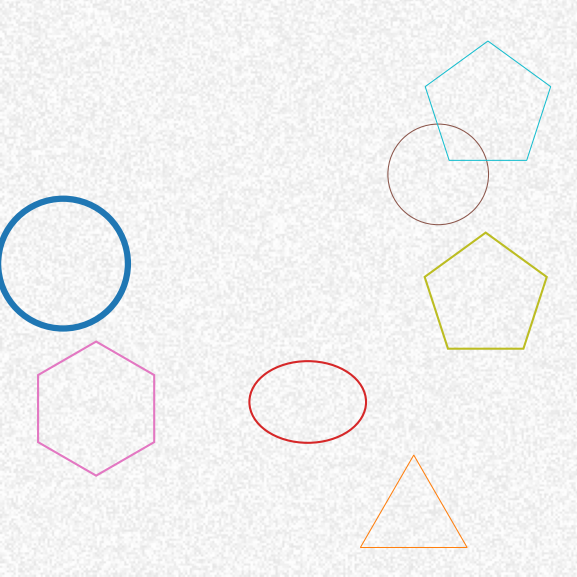[{"shape": "circle", "thickness": 3, "radius": 0.56, "center": [0.109, 0.543]}, {"shape": "triangle", "thickness": 0.5, "radius": 0.53, "center": [0.716, 0.104]}, {"shape": "oval", "thickness": 1, "radius": 0.51, "center": [0.533, 0.303]}, {"shape": "circle", "thickness": 0.5, "radius": 0.44, "center": [0.759, 0.697]}, {"shape": "hexagon", "thickness": 1, "radius": 0.58, "center": [0.166, 0.292]}, {"shape": "pentagon", "thickness": 1, "radius": 0.56, "center": [0.841, 0.485]}, {"shape": "pentagon", "thickness": 0.5, "radius": 0.57, "center": [0.845, 0.814]}]